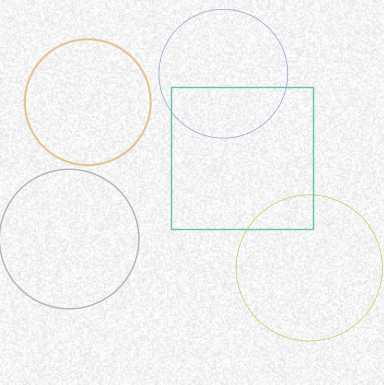[{"shape": "square", "thickness": 1, "radius": 0.92, "center": [0.628, 0.589]}, {"shape": "circle", "thickness": 0.5, "radius": 0.84, "center": [0.58, 0.808]}, {"shape": "circle", "thickness": 0.5, "radius": 0.95, "center": [0.803, 0.304]}, {"shape": "circle", "thickness": 1.5, "radius": 0.82, "center": [0.228, 0.735]}, {"shape": "circle", "thickness": 1, "radius": 0.91, "center": [0.18, 0.379]}]